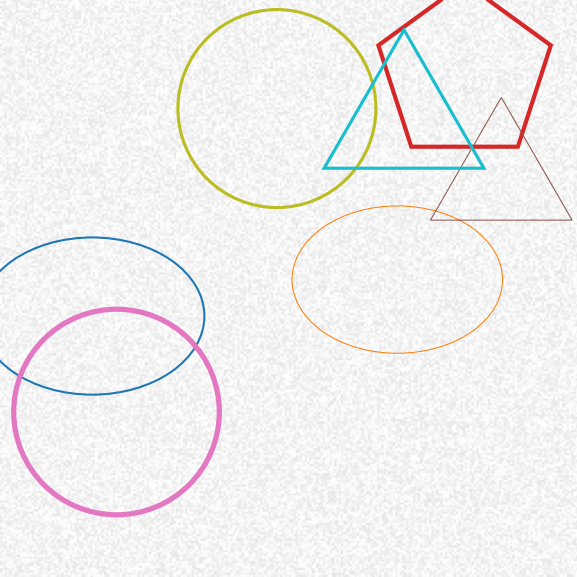[{"shape": "oval", "thickness": 1, "radius": 0.97, "center": [0.159, 0.452]}, {"shape": "oval", "thickness": 0.5, "radius": 0.91, "center": [0.688, 0.515]}, {"shape": "pentagon", "thickness": 2, "radius": 0.78, "center": [0.804, 0.872]}, {"shape": "triangle", "thickness": 0.5, "radius": 0.71, "center": [0.868, 0.689]}, {"shape": "circle", "thickness": 2.5, "radius": 0.89, "center": [0.202, 0.286]}, {"shape": "circle", "thickness": 1.5, "radius": 0.86, "center": [0.479, 0.811]}, {"shape": "triangle", "thickness": 1.5, "radius": 0.8, "center": [0.7, 0.788]}]